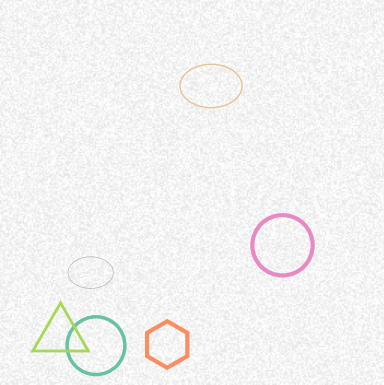[{"shape": "circle", "thickness": 2.5, "radius": 0.38, "center": [0.249, 0.102]}, {"shape": "hexagon", "thickness": 3, "radius": 0.3, "center": [0.434, 0.105]}, {"shape": "circle", "thickness": 3, "radius": 0.39, "center": [0.734, 0.363]}, {"shape": "triangle", "thickness": 2, "radius": 0.42, "center": [0.157, 0.13]}, {"shape": "oval", "thickness": 1, "radius": 0.4, "center": [0.548, 0.777]}, {"shape": "oval", "thickness": 0.5, "radius": 0.29, "center": [0.236, 0.292]}]